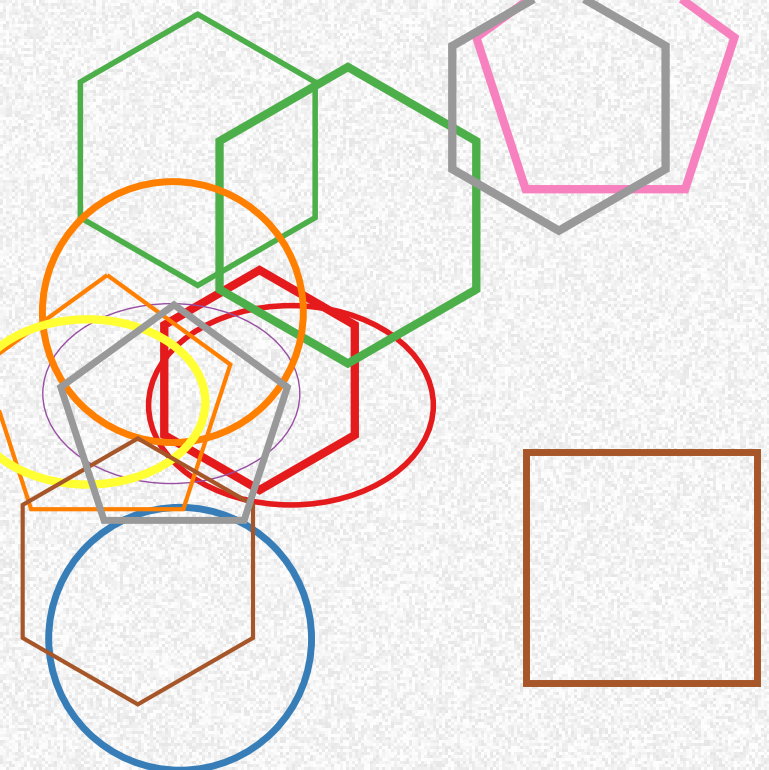[{"shape": "hexagon", "thickness": 3, "radius": 0.71, "center": [0.337, 0.506]}, {"shape": "oval", "thickness": 2, "radius": 0.92, "center": [0.378, 0.474]}, {"shape": "circle", "thickness": 2.5, "radius": 0.85, "center": [0.234, 0.17]}, {"shape": "hexagon", "thickness": 2, "radius": 0.88, "center": [0.257, 0.805]}, {"shape": "hexagon", "thickness": 3, "radius": 0.96, "center": [0.452, 0.72]}, {"shape": "oval", "thickness": 0.5, "radius": 0.83, "center": [0.222, 0.489]}, {"shape": "circle", "thickness": 2.5, "radius": 0.85, "center": [0.224, 0.595]}, {"shape": "pentagon", "thickness": 1.5, "radius": 0.84, "center": [0.139, 0.475]}, {"shape": "oval", "thickness": 3, "radius": 0.77, "center": [0.113, 0.478]}, {"shape": "hexagon", "thickness": 1.5, "radius": 0.86, "center": [0.179, 0.258]}, {"shape": "square", "thickness": 2.5, "radius": 0.75, "center": [0.833, 0.263]}, {"shape": "pentagon", "thickness": 3, "radius": 0.88, "center": [0.786, 0.897]}, {"shape": "pentagon", "thickness": 2.5, "radius": 0.77, "center": [0.226, 0.449]}, {"shape": "hexagon", "thickness": 3, "radius": 0.8, "center": [0.726, 0.86]}]